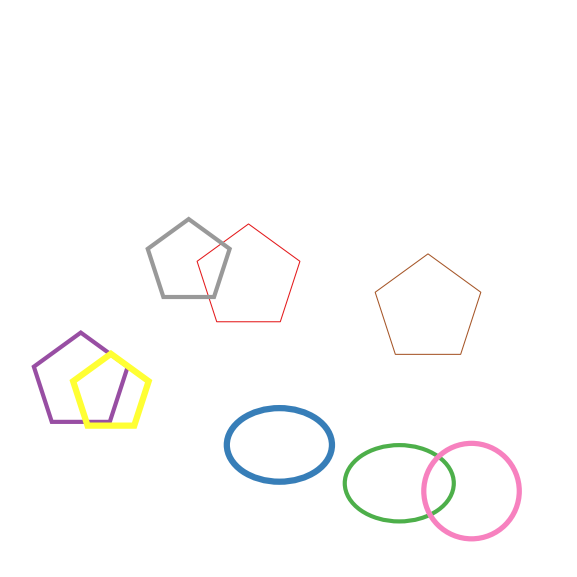[{"shape": "pentagon", "thickness": 0.5, "radius": 0.47, "center": [0.43, 0.518]}, {"shape": "oval", "thickness": 3, "radius": 0.46, "center": [0.484, 0.229]}, {"shape": "oval", "thickness": 2, "radius": 0.47, "center": [0.691, 0.162]}, {"shape": "pentagon", "thickness": 2, "radius": 0.43, "center": [0.14, 0.338]}, {"shape": "pentagon", "thickness": 3, "radius": 0.34, "center": [0.192, 0.318]}, {"shape": "pentagon", "thickness": 0.5, "radius": 0.48, "center": [0.741, 0.463]}, {"shape": "circle", "thickness": 2.5, "radius": 0.41, "center": [0.817, 0.149]}, {"shape": "pentagon", "thickness": 2, "radius": 0.37, "center": [0.327, 0.545]}]